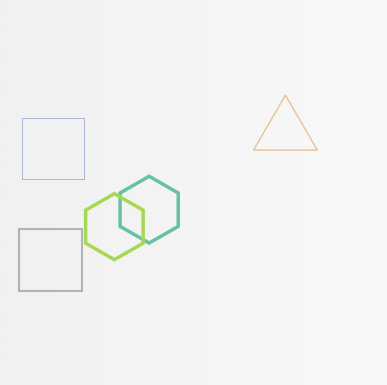[{"shape": "hexagon", "thickness": 2.5, "radius": 0.43, "center": [0.385, 0.455]}, {"shape": "square", "thickness": 0.5, "radius": 0.4, "center": [0.137, 0.614]}, {"shape": "hexagon", "thickness": 2.5, "radius": 0.43, "center": [0.295, 0.411]}, {"shape": "triangle", "thickness": 1, "radius": 0.48, "center": [0.737, 0.658]}, {"shape": "square", "thickness": 1.5, "radius": 0.4, "center": [0.13, 0.324]}]